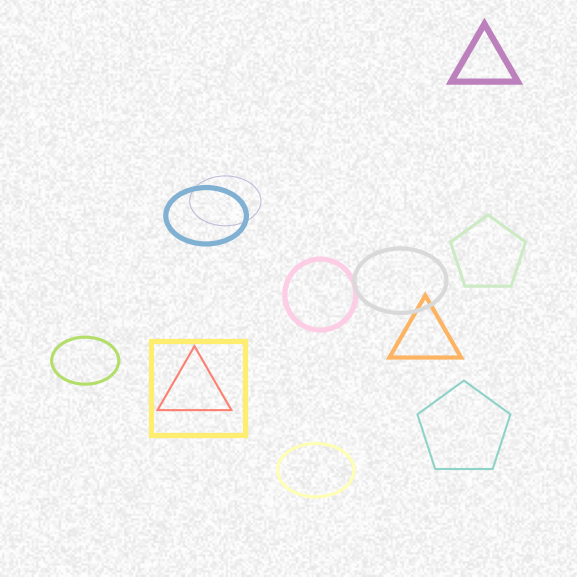[{"shape": "pentagon", "thickness": 1, "radius": 0.42, "center": [0.803, 0.255]}, {"shape": "oval", "thickness": 1.5, "radius": 0.33, "center": [0.547, 0.185]}, {"shape": "oval", "thickness": 0.5, "radius": 0.31, "center": [0.39, 0.651]}, {"shape": "triangle", "thickness": 1, "radius": 0.37, "center": [0.337, 0.326]}, {"shape": "oval", "thickness": 2.5, "radius": 0.35, "center": [0.357, 0.626]}, {"shape": "triangle", "thickness": 2, "radius": 0.36, "center": [0.736, 0.416]}, {"shape": "oval", "thickness": 1.5, "radius": 0.29, "center": [0.148, 0.375]}, {"shape": "circle", "thickness": 2.5, "radius": 0.31, "center": [0.555, 0.489]}, {"shape": "oval", "thickness": 2, "radius": 0.4, "center": [0.693, 0.513]}, {"shape": "triangle", "thickness": 3, "radius": 0.33, "center": [0.839, 0.891]}, {"shape": "pentagon", "thickness": 1.5, "radius": 0.34, "center": [0.845, 0.559]}, {"shape": "square", "thickness": 2.5, "radius": 0.41, "center": [0.343, 0.327]}]